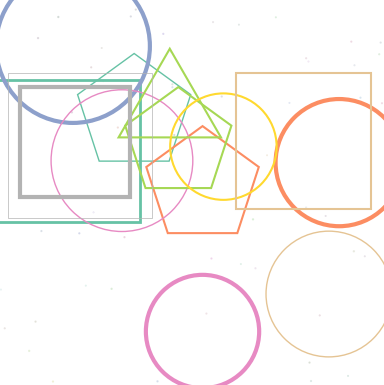[{"shape": "square", "thickness": 2, "radius": 0.92, "center": [0.181, 0.609]}, {"shape": "pentagon", "thickness": 1, "radius": 0.77, "center": [0.348, 0.707]}, {"shape": "circle", "thickness": 3, "radius": 0.83, "center": [0.881, 0.578]}, {"shape": "pentagon", "thickness": 1.5, "radius": 0.77, "center": [0.526, 0.519]}, {"shape": "circle", "thickness": 3, "radius": 1.0, "center": [0.19, 0.88]}, {"shape": "circle", "thickness": 1, "radius": 0.92, "center": [0.317, 0.583]}, {"shape": "circle", "thickness": 3, "radius": 0.74, "center": [0.526, 0.139]}, {"shape": "triangle", "thickness": 1.5, "radius": 0.77, "center": [0.441, 0.72]}, {"shape": "pentagon", "thickness": 1.5, "radius": 0.73, "center": [0.463, 0.629]}, {"shape": "circle", "thickness": 1.5, "radius": 0.69, "center": [0.58, 0.619]}, {"shape": "circle", "thickness": 1, "radius": 0.82, "center": [0.854, 0.236]}, {"shape": "square", "thickness": 1.5, "radius": 0.88, "center": [0.788, 0.633]}, {"shape": "square", "thickness": 0.5, "radius": 0.94, "center": [0.208, 0.623]}, {"shape": "square", "thickness": 3, "radius": 0.72, "center": [0.195, 0.63]}]